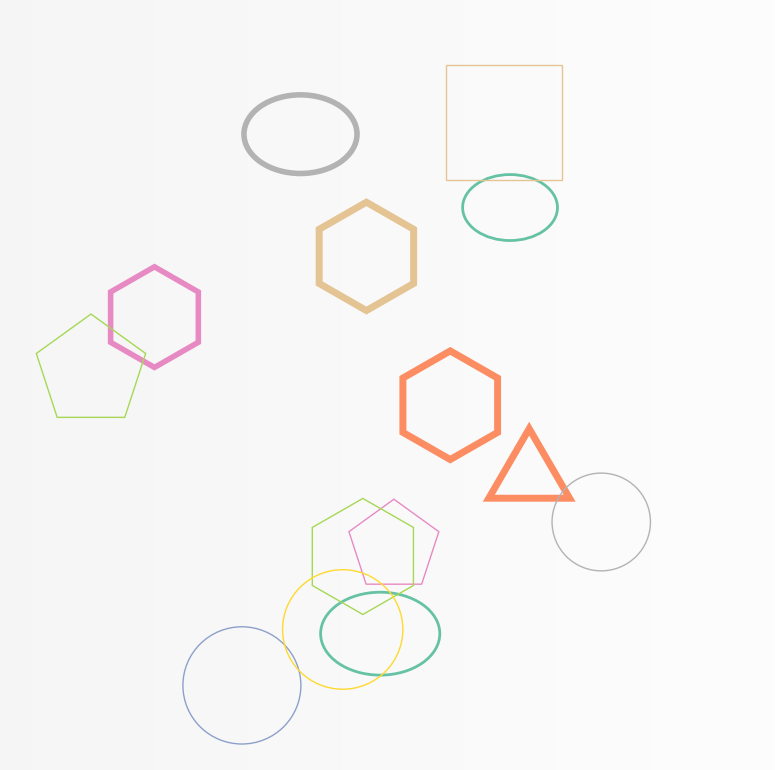[{"shape": "oval", "thickness": 1, "radius": 0.38, "center": [0.491, 0.177]}, {"shape": "oval", "thickness": 1, "radius": 0.31, "center": [0.658, 0.73]}, {"shape": "triangle", "thickness": 2.5, "radius": 0.3, "center": [0.683, 0.383]}, {"shape": "hexagon", "thickness": 2.5, "radius": 0.35, "center": [0.581, 0.474]}, {"shape": "circle", "thickness": 0.5, "radius": 0.38, "center": [0.312, 0.11]}, {"shape": "pentagon", "thickness": 0.5, "radius": 0.3, "center": [0.508, 0.291]}, {"shape": "hexagon", "thickness": 2, "radius": 0.33, "center": [0.199, 0.588]}, {"shape": "hexagon", "thickness": 0.5, "radius": 0.38, "center": [0.468, 0.277]}, {"shape": "pentagon", "thickness": 0.5, "radius": 0.37, "center": [0.117, 0.518]}, {"shape": "circle", "thickness": 0.5, "radius": 0.39, "center": [0.442, 0.183]}, {"shape": "square", "thickness": 0.5, "radius": 0.37, "center": [0.65, 0.841]}, {"shape": "hexagon", "thickness": 2.5, "radius": 0.35, "center": [0.473, 0.667]}, {"shape": "circle", "thickness": 0.5, "radius": 0.32, "center": [0.776, 0.322]}, {"shape": "oval", "thickness": 2, "radius": 0.36, "center": [0.388, 0.826]}]